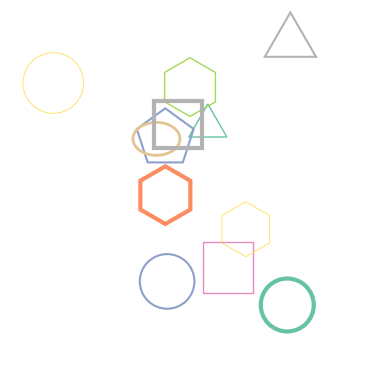[{"shape": "circle", "thickness": 3, "radius": 0.34, "center": [0.746, 0.208]}, {"shape": "triangle", "thickness": 1, "radius": 0.29, "center": [0.54, 0.673]}, {"shape": "hexagon", "thickness": 3, "radius": 0.37, "center": [0.429, 0.493]}, {"shape": "circle", "thickness": 1.5, "radius": 0.35, "center": [0.434, 0.269]}, {"shape": "pentagon", "thickness": 1.5, "radius": 0.39, "center": [0.429, 0.641]}, {"shape": "square", "thickness": 1, "radius": 0.33, "center": [0.592, 0.306]}, {"shape": "hexagon", "thickness": 1, "radius": 0.38, "center": [0.494, 0.774]}, {"shape": "hexagon", "thickness": 0.5, "radius": 0.36, "center": [0.638, 0.405]}, {"shape": "circle", "thickness": 0.5, "radius": 0.39, "center": [0.138, 0.784]}, {"shape": "oval", "thickness": 2, "radius": 0.31, "center": [0.406, 0.639]}, {"shape": "triangle", "thickness": 1.5, "radius": 0.38, "center": [0.754, 0.891]}, {"shape": "square", "thickness": 3, "radius": 0.31, "center": [0.462, 0.676]}]